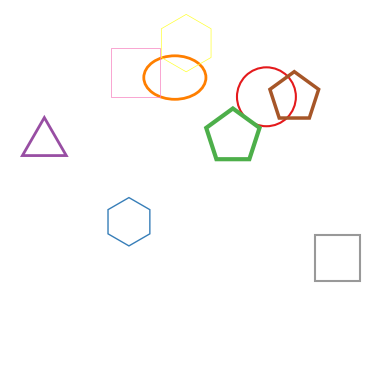[{"shape": "circle", "thickness": 1.5, "radius": 0.38, "center": [0.692, 0.749]}, {"shape": "hexagon", "thickness": 1, "radius": 0.31, "center": [0.335, 0.424]}, {"shape": "pentagon", "thickness": 3, "radius": 0.36, "center": [0.605, 0.645]}, {"shape": "triangle", "thickness": 2, "radius": 0.33, "center": [0.115, 0.629]}, {"shape": "oval", "thickness": 2, "radius": 0.4, "center": [0.454, 0.799]}, {"shape": "hexagon", "thickness": 0.5, "radius": 0.37, "center": [0.484, 0.888]}, {"shape": "pentagon", "thickness": 2.5, "radius": 0.33, "center": [0.764, 0.747]}, {"shape": "square", "thickness": 0.5, "radius": 0.32, "center": [0.352, 0.812]}, {"shape": "square", "thickness": 1.5, "radius": 0.3, "center": [0.877, 0.33]}]